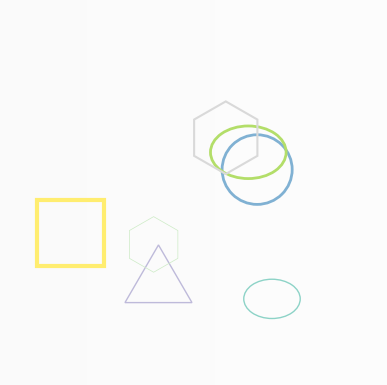[{"shape": "oval", "thickness": 1, "radius": 0.36, "center": [0.702, 0.224]}, {"shape": "triangle", "thickness": 1, "radius": 0.5, "center": [0.409, 0.264]}, {"shape": "circle", "thickness": 2, "radius": 0.45, "center": [0.664, 0.56]}, {"shape": "oval", "thickness": 2, "radius": 0.49, "center": [0.641, 0.604]}, {"shape": "hexagon", "thickness": 1.5, "radius": 0.47, "center": [0.583, 0.642]}, {"shape": "hexagon", "thickness": 0.5, "radius": 0.36, "center": [0.396, 0.365]}, {"shape": "square", "thickness": 3, "radius": 0.43, "center": [0.182, 0.395]}]